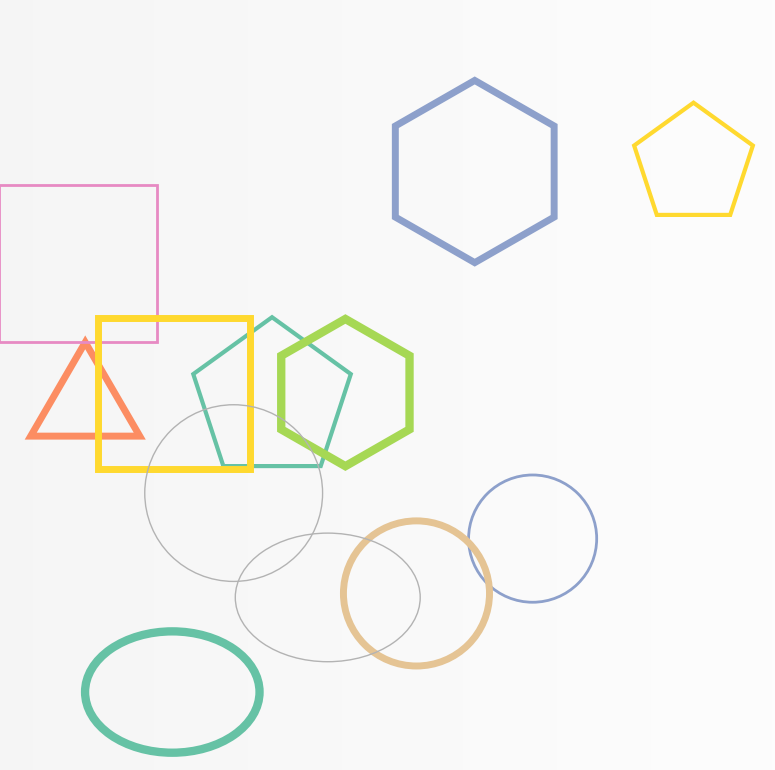[{"shape": "pentagon", "thickness": 1.5, "radius": 0.53, "center": [0.351, 0.481]}, {"shape": "oval", "thickness": 3, "radius": 0.56, "center": [0.222, 0.101]}, {"shape": "triangle", "thickness": 2.5, "radius": 0.41, "center": [0.11, 0.474]}, {"shape": "hexagon", "thickness": 2.5, "radius": 0.59, "center": [0.613, 0.777]}, {"shape": "circle", "thickness": 1, "radius": 0.41, "center": [0.687, 0.301]}, {"shape": "square", "thickness": 1, "radius": 0.51, "center": [0.101, 0.658]}, {"shape": "hexagon", "thickness": 3, "radius": 0.48, "center": [0.446, 0.49]}, {"shape": "pentagon", "thickness": 1.5, "radius": 0.4, "center": [0.895, 0.786]}, {"shape": "square", "thickness": 2.5, "radius": 0.49, "center": [0.225, 0.489]}, {"shape": "circle", "thickness": 2.5, "radius": 0.47, "center": [0.537, 0.229]}, {"shape": "oval", "thickness": 0.5, "radius": 0.6, "center": [0.423, 0.224]}, {"shape": "circle", "thickness": 0.5, "radius": 0.57, "center": [0.302, 0.36]}]